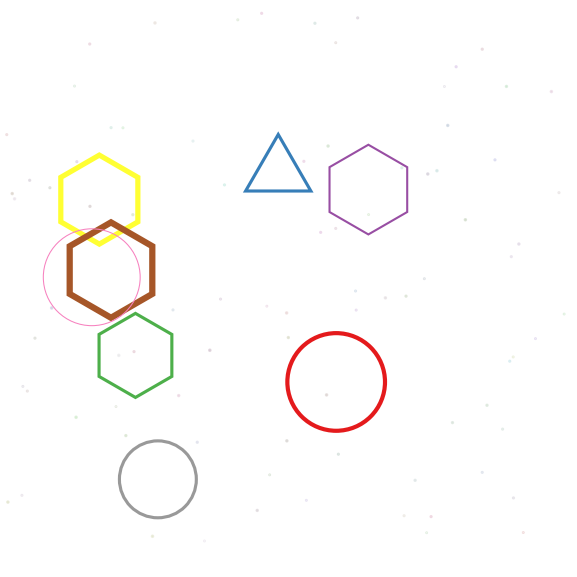[{"shape": "circle", "thickness": 2, "radius": 0.42, "center": [0.582, 0.338]}, {"shape": "triangle", "thickness": 1.5, "radius": 0.33, "center": [0.482, 0.701]}, {"shape": "hexagon", "thickness": 1.5, "radius": 0.36, "center": [0.235, 0.384]}, {"shape": "hexagon", "thickness": 1, "radius": 0.39, "center": [0.638, 0.671]}, {"shape": "hexagon", "thickness": 2.5, "radius": 0.39, "center": [0.172, 0.654]}, {"shape": "hexagon", "thickness": 3, "radius": 0.41, "center": [0.192, 0.531]}, {"shape": "circle", "thickness": 0.5, "radius": 0.42, "center": [0.159, 0.519]}, {"shape": "circle", "thickness": 1.5, "radius": 0.33, "center": [0.273, 0.169]}]